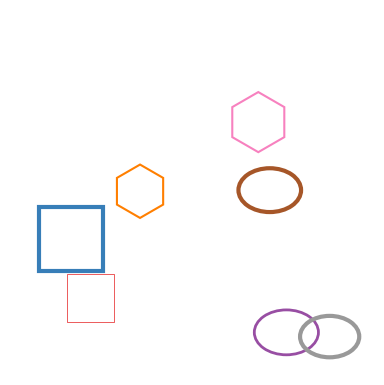[{"shape": "square", "thickness": 0.5, "radius": 0.31, "center": [0.235, 0.227]}, {"shape": "square", "thickness": 3, "radius": 0.41, "center": [0.185, 0.379]}, {"shape": "oval", "thickness": 2, "radius": 0.42, "center": [0.744, 0.137]}, {"shape": "hexagon", "thickness": 1.5, "radius": 0.35, "center": [0.364, 0.503]}, {"shape": "oval", "thickness": 3, "radius": 0.41, "center": [0.701, 0.506]}, {"shape": "hexagon", "thickness": 1.5, "radius": 0.39, "center": [0.671, 0.683]}, {"shape": "oval", "thickness": 3, "radius": 0.38, "center": [0.856, 0.126]}]